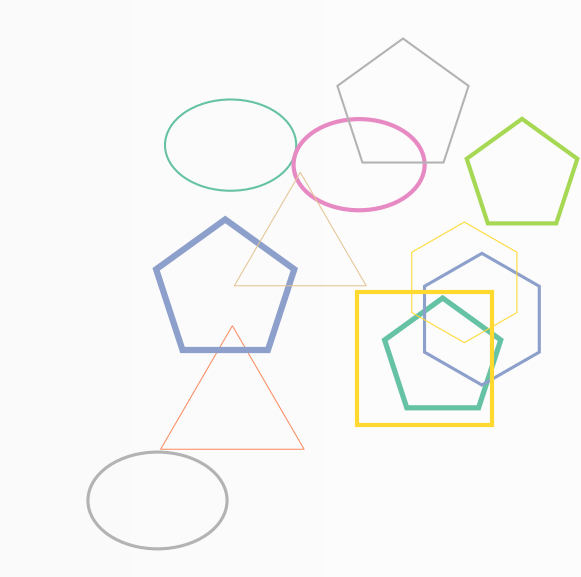[{"shape": "oval", "thickness": 1, "radius": 0.56, "center": [0.397, 0.748]}, {"shape": "pentagon", "thickness": 2.5, "radius": 0.53, "center": [0.762, 0.378]}, {"shape": "triangle", "thickness": 0.5, "radius": 0.71, "center": [0.4, 0.292]}, {"shape": "hexagon", "thickness": 1.5, "radius": 0.57, "center": [0.829, 0.446]}, {"shape": "pentagon", "thickness": 3, "radius": 0.62, "center": [0.387, 0.494]}, {"shape": "oval", "thickness": 2, "radius": 0.56, "center": [0.618, 0.714]}, {"shape": "pentagon", "thickness": 2, "radius": 0.5, "center": [0.898, 0.693]}, {"shape": "hexagon", "thickness": 0.5, "radius": 0.52, "center": [0.799, 0.51]}, {"shape": "square", "thickness": 2, "radius": 0.58, "center": [0.73, 0.379]}, {"shape": "triangle", "thickness": 0.5, "radius": 0.65, "center": [0.517, 0.57]}, {"shape": "pentagon", "thickness": 1, "radius": 0.59, "center": [0.693, 0.814]}, {"shape": "oval", "thickness": 1.5, "radius": 0.6, "center": [0.271, 0.133]}]